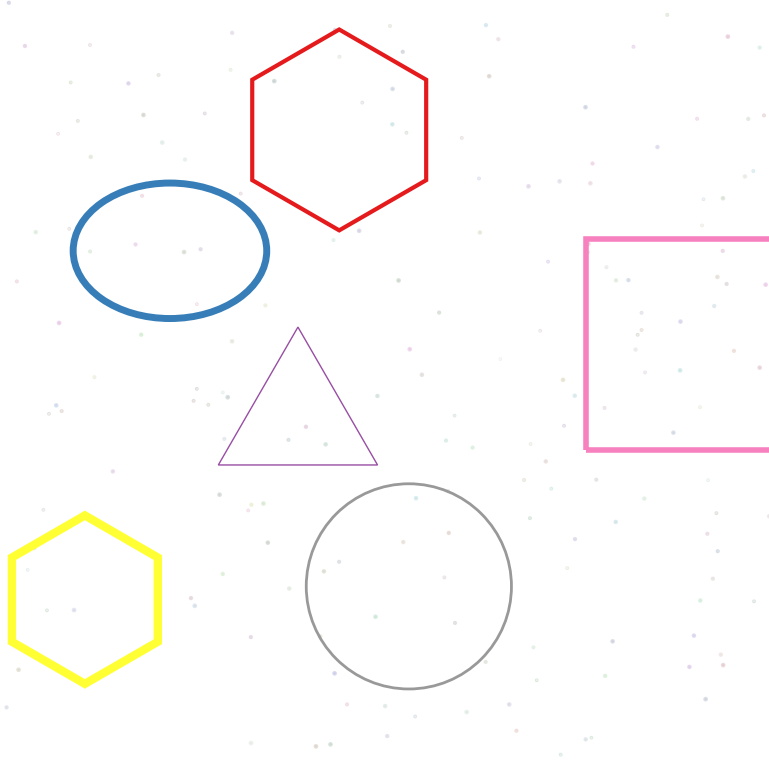[{"shape": "hexagon", "thickness": 1.5, "radius": 0.65, "center": [0.441, 0.831]}, {"shape": "oval", "thickness": 2.5, "radius": 0.63, "center": [0.221, 0.674]}, {"shape": "triangle", "thickness": 0.5, "radius": 0.6, "center": [0.387, 0.456]}, {"shape": "hexagon", "thickness": 3, "radius": 0.55, "center": [0.11, 0.221]}, {"shape": "square", "thickness": 2, "radius": 0.68, "center": [0.898, 0.553]}, {"shape": "circle", "thickness": 1, "radius": 0.67, "center": [0.531, 0.238]}]